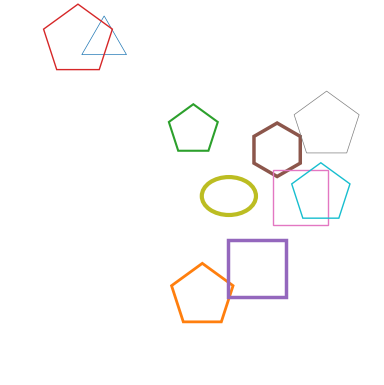[{"shape": "triangle", "thickness": 0.5, "radius": 0.34, "center": [0.271, 0.892]}, {"shape": "pentagon", "thickness": 2, "radius": 0.42, "center": [0.525, 0.232]}, {"shape": "pentagon", "thickness": 1.5, "radius": 0.33, "center": [0.502, 0.662]}, {"shape": "pentagon", "thickness": 1, "radius": 0.47, "center": [0.203, 0.895]}, {"shape": "square", "thickness": 2.5, "radius": 0.37, "center": [0.667, 0.303]}, {"shape": "hexagon", "thickness": 2.5, "radius": 0.35, "center": [0.72, 0.611]}, {"shape": "square", "thickness": 1, "radius": 0.36, "center": [0.78, 0.487]}, {"shape": "pentagon", "thickness": 0.5, "radius": 0.44, "center": [0.848, 0.675]}, {"shape": "oval", "thickness": 3, "radius": 0.35, "center": [0.594, 0.491]}, {"shape": "pentagon", "thickness": 1, "radius": 0.4, "center": [0.833, 0.498]}]